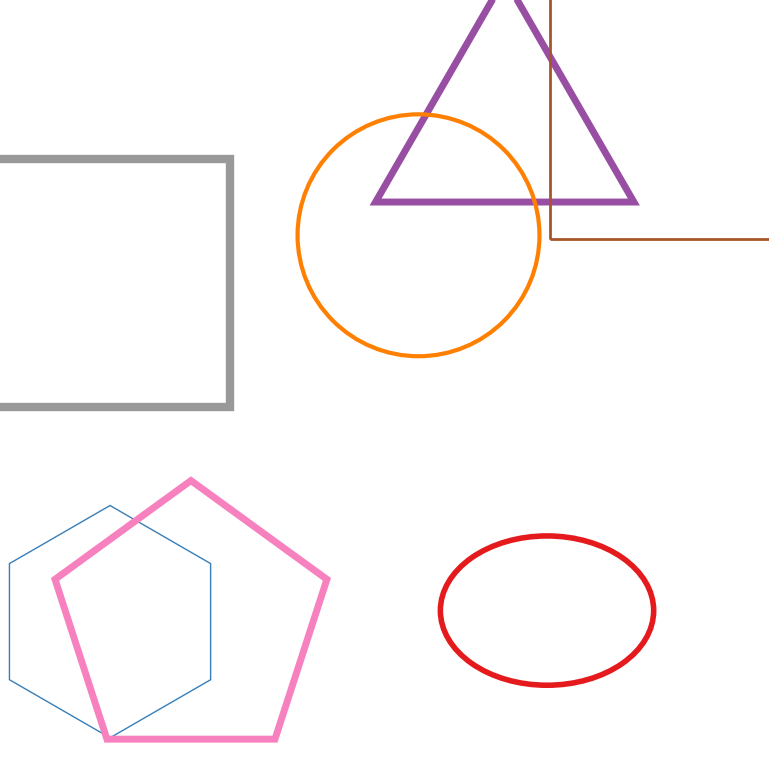[{"shape": "oval", "thickness": 2, "radius": 0.69, "center": [0.71, 0.207]}, {"shape": "hexagon", "thickness": 0.5, "radius": 0.75, "center": [0.143, 0.193]}, {"shape": "triangle", "thickness": 2.5, "radius": 0.97, "center": [0.655, 0.834]}, {"shape": "circle", "thickness": 1.5, "radius": 0.79, "center": [0.544, 0.694]}, {"shape": "square", "thickness": 1, "radius": 0.9, "center": [0.894, 0.869]}, {"shape": "pentagon", "thickness": 2.5, "radius": 0.93, "center": [0.248, 0.19]}, {"shape": "square", "thickness": 3, "radius": 0.8, "center": [0.138, 0.633]}]